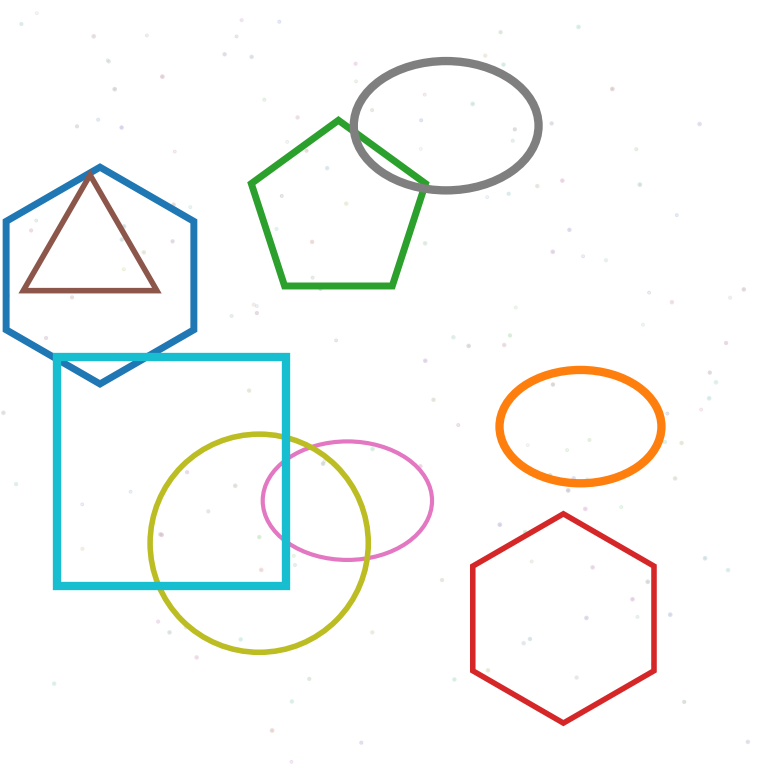[{"shape": "hexagon", "thickness": 2.5, "radius": 0.7, "center": [0.13, 0.642]}, {"shape": "oval", "thickness": 3, "radius": 0.53, "center": [0.754, 0.446]}, {"shape": "pentagon", "thickness": 2.5, "radius": 0.59, "center": [0.44, 0.725]}, {"shape": "hexagon", "thickness": 2, "radius": 0.68, "center": [0.732, 0.197]}, {"shape": "triangle", "thickness": 2, "radius": 0.5, "center": [0.117, 0.673]}, {"shape": "oval", "thickness": 1.5, "radius": 0.55, "center": [0.451, 0.35]}, {"shape": "oval", "thickness": 3, "radius": 0.6, "center": [0.579, 0.837]}, {"shape": "circle", "thickness": 2, "radius": 0.71, "center": [0.337, 0.295]}, {"shape": "square", "thickness": 3, "radius": 0.74, "center": [0.222, 0.388]}]